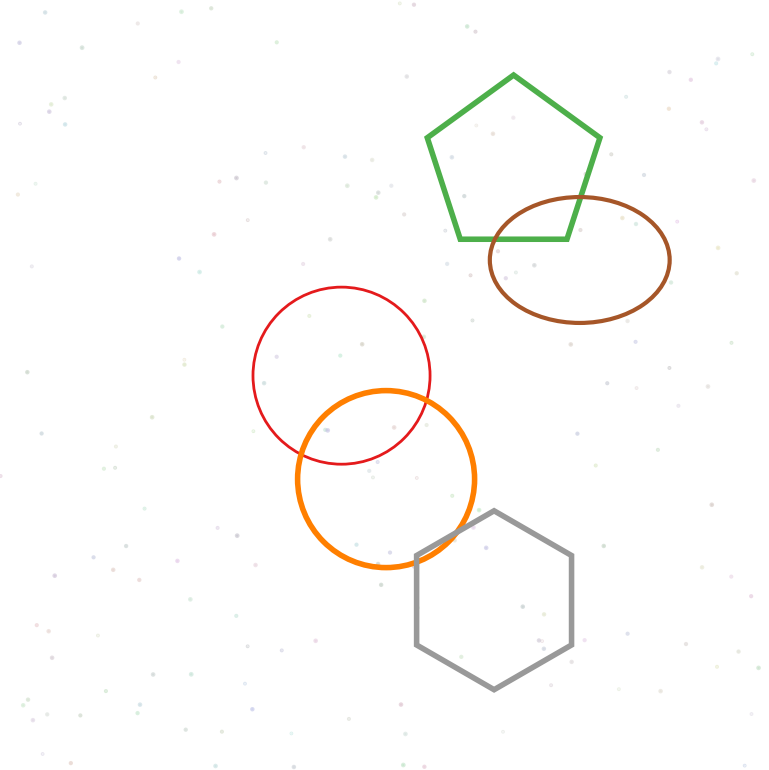[{"shape": "circle", "thickness": 1, "radius": 0.57, "center": [0.444, 0.512]}, {"shape": "pentagon", "thickness": 2, "radius": 0.59, "center": [0.667, 0.785]}, {"shape": "circle", "thickness": 2, "radius": 0.57, "center": [0.501, 0.378]}, {"shape": "oval", "thickness": 1.5, "radius": 0.58, "center": [0.753, 0.662]}, {"shape": "hexagon", "thickness": 2, "radius": 0.58, "center": [0.642, 0.22]}]